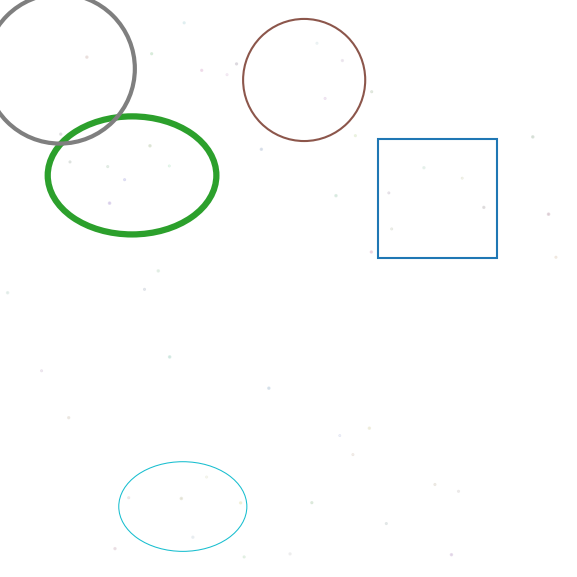[{"shape": "square", "thickness": 1, "radius": 0.51, "center": [0.757, 0.656]}, {"shape": "oval", "thickness": 3, "radius": 0.73, "center": [0.229, 0.695]}, {"shape": "circle", "thickness": 1, "radius": 0.53, "center": [0.527, 0.861]}, {"shape": "circle", "thickness": 2, "radius": 0.65, "center": [0.104, 0.88]}, {"shape": "oval", "thickness": 0.5, "radius": 0.55, "center": [0.317, 0.122]}]